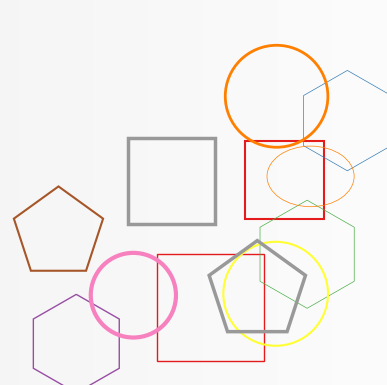[{"shape": "square", "thickness": 1.5, "radius": 0.51, "center": [0.734, 0.532]}, {"shape": "square", "thickness": 1, "radius": 0.69, "center": [0.543, 0.202]}, {"shape": "hexagon", "thickness": 0.5, "radius": 0.65, "center": [0.896, 0.687]}, {"shape": "hexagon", "thickness": 0.5, "radius": 0.7, "center": [0.793, 0.34]}, {"shape": "hexagon", "thickness": 1, "radius": 0.64, "center": [0.197, 0.107]}, {"shape": "circle", "thickness": 2, "radius": 0.66, "center": [0.714, 0.75]}, {"shape": "oval", "thickness": 0.5, "radius": 0.56, "center": [0.801, 0.542]}, {"shape": "circle", "thickness": 1.5, "radius": 0.68, "center": [0.711, 0.237]}, {"shape": "pentagon", "thickness": 1.5, "radius": 0.61, "center": [0.151, 0.395]}, {"shape": "circle", "thickness": 3, "radius": 0.55, "center": [0.344, 0.233]}, {"shape": "pentagon", "thickness": 2.5, "radius": 0.65, "center": [0.664, 0.244]}, {"shape": "square", "thickness": 2.5, "radius": 0.56, "center": [0.442, 0.531]}]